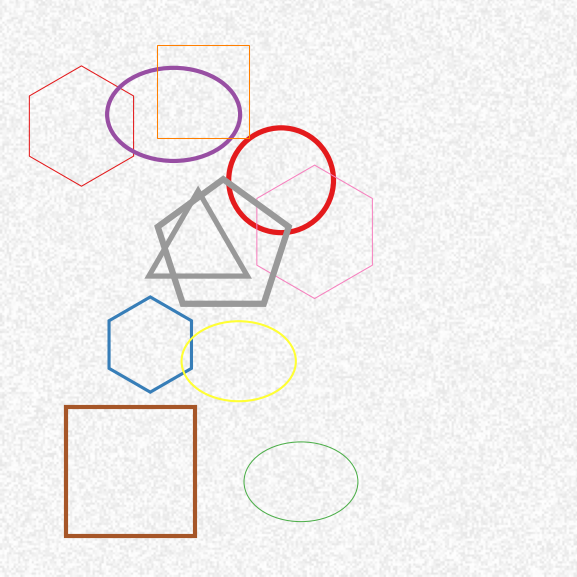[{"shape": "hexagon", "thickness": 0.5, "radius": 0.52, "center": [0.141, 0.781]}, {"shape": "circle", "thickness": 2.5, "radius": 0.45, "center": [0.487, 0.687]}, {"shape": "hexagon", "thickness": 1.5, "radius": 0.41, "center": [0.26, 0.403]}, {"shape": "oval", "thickness": 0.5, "radius": 0.49, "center": [0.521, 0.165]}, {"shape": "oval", "thickness": 2, "radius": 0.58, "center": [0.301, 0.801]}, {"shape": "square", "thickness": 0.5, "radius": 0.4, "center": [0.352, 0.84]}, {"shape": "oval", "thickness": 1, "radius": 0.49, "center": [0.413, 0.374]}, {"shape": "square", "thickness": 2, "radius": 0.56, "center": [0.226, 0.183]}, {"shape": "hexagon", "thickness": 0.5, "radius": 0.58, "center": [0.545, 0.598]}, {"shape": "triangle", "thickness": 2.5, "radius": 0.49, "center": [0.343, 0.57]}, {"shape": "pentagon", "thickness": 3, "radius": 0.6, "center": [0.387, 0.57]}]